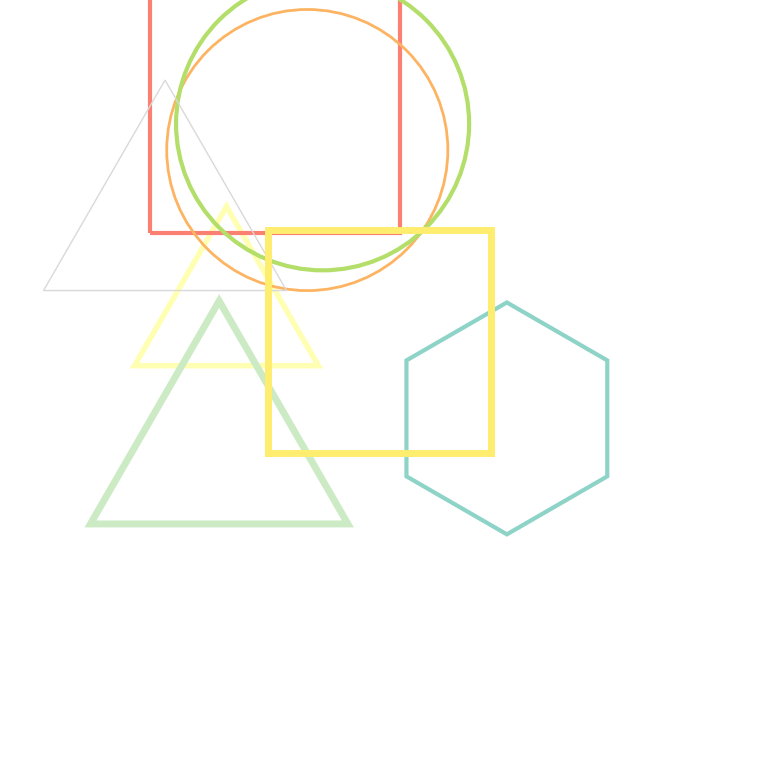[{"shape": "hexagon", "thickness": 1.5, "radius": 0.75, "center": [0.658, 0.457]}, {"shape": "triangle", "thickness": 2, "radius": 0.69, "center": [0.294, 0.594]}, {"shape": "square", "thickness": 1.5, "radius": 0.81, "center": [0.357, 0.86]}, {"shape": "circle", "thickness": 1, "radius": 0.91, "center": [0.399, 0.805]}, {"shape": "circle", "thickness": 1.5, "radius": 0.95, "center": [0.419, 0.839]}, {"shape": "triangle", "thickness": 0.5, "radius": 0.91, "center": [0.214, 0.714]}, {"shape": "triangle", "thickness": 2.5, "radius": 0.97, "center": [0.285, 0.416]}, {"shape": "square", "thickness": 2.5, "radius": 0.72, "center": [0.493, 0.556]}]